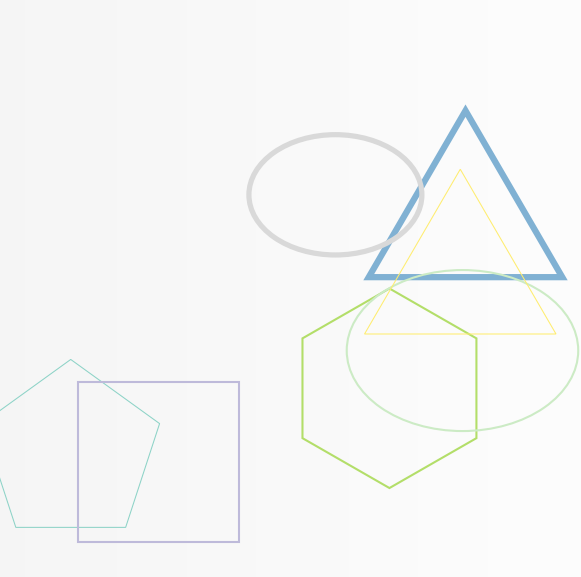[{"shape": "pentagon", "thickness": 0.5, "radius": 0.8, "center": [0.122, 0.216]}, {"shape": "square", "thickness": 1, "radius": 0.69, "center": [0.272, 0.199]}, {"shape": "triangle", "thickness": 3, "radius": 0.96, "center": [0.801, 0.615]}, {"shape": "hexagon", "thickness": 1, "radius": 0.86, "center": [0.67, 0.327]}, {"shape": "oval", "thickness": 2.5, "radius": 0.74, "center": [0.577, 0.662]}, {"shape": "oval", "thickness": 1, "radius": 1.0, "center": [0.796, 0.392]}, {"shape": "triangle", "thickness": 0.5, "radius": 0.95, "center": [0.792, 0.516]}]